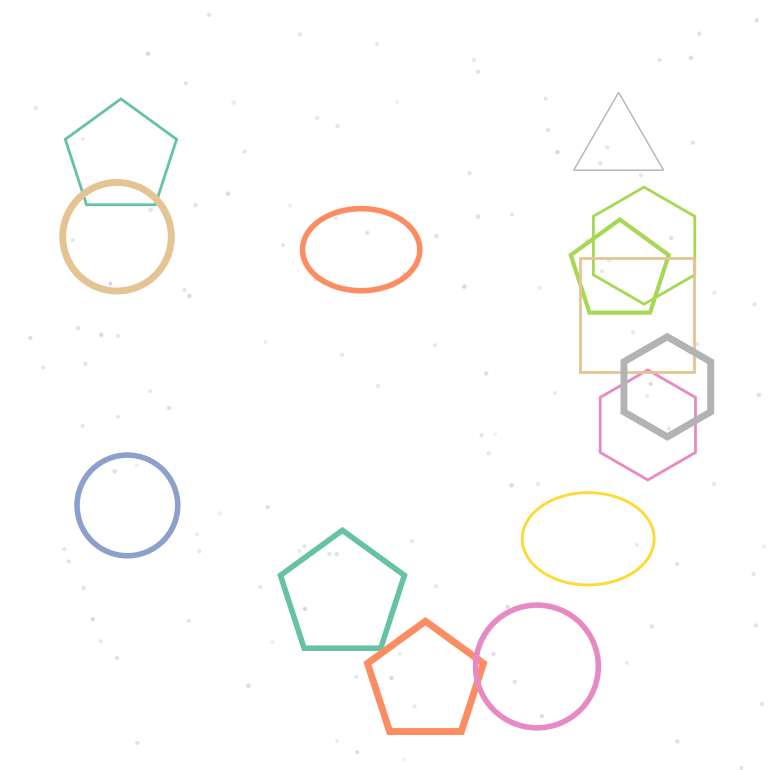[{"shape": "pentagon", "thickness": 1, "radius": 0.38, "center": [0.157, 0.796]}, {"shape": "pentagon", "thickness": 2, "radius": 0.42, "center": [0.445, 0.227]}, {"shape": "pentagon", "thickness": 2.5, "radius": 0.4, "center": [0.553, 0.114]}, {"shape": "oval", "thickness": 2, "radius": 0.38, "center": [0.469, 0.676]}, {"shape": "circle", "thickness": 2, "radius": 0.33, "center": [0.165, 0.344]}, {"shape": "circle", "thickness": 2, "radius": 0.4, "center": [0.697, 0.134]}, {"shape": "hexagon", "thickness": 1, "radius": 0.36, "center": [0.841, 0.448]}, {"shape": "pentagon", "thickness": 1.5, "radius": 0.33, "center": [0.805, 0.648]}, {"shape": "hexagon", "thickness": 1, "radius": 0.38, "center": [0.836, 0.681]}, {"shape": "oval", "thickness": 1, "radius": 0.43, "center": [0.764, 0.3]}, {"shape": "circle", "thickness": 2.5, "radius": 0.35, "center": [0.152, 0.693]}, {"shape": "square", "thickness": 1, "radius": 0.37, "center": [0.827, 0.591]}, {"shape": "triangle", "thickness": 0.5, "radius": 0.34, "center": [0.803, 0.813]}, {"shape": "hexagon", "thickness": 2.5, "radius": 0.33, "center": [0.867, 0.498]}]